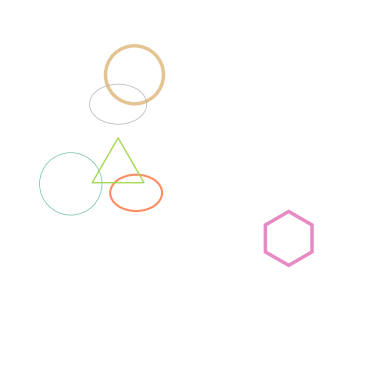[{"shape": "circle", "thickness": 0.5, "radius": 0.41, "center": [0.184, 0.522]}, {"shape": "oval", "thickness": 1.5, "radius": 0.34, "center": [0.354, 0.499]}, {"shape": "hexagon", "thickness": 2.5, "radius": 0.35, "center": [0.75, 0.381]}, {"shape": "triangle", "thickness": 1, "radius": 0.39, "center": [0.307, 0.564]}, {"shape": "circle", "thickness": 2.5, "radius": 0.38, "center": [0.349, 0.806]}, {"shape": "oval", "thickness": 0.5, "radius": 0.37, "center": [0.307, 0.729]}]